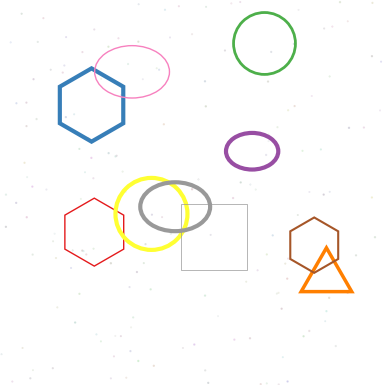[{"shape": "hexagon", "thickness": 1, "radius": 0.44, "center": [0.245, 0.397]}, {"shape": "hexagon", "thickness": 3, "radius": 0.48, "center": [0.238, 0.727]}, {"shape": "circle", "thickness": 2, "radius": 0.4, "center": [0.687, 0.887]}, {"shape": "oval", "thickness": 3, "radius": 0.34, "center": [0.655, 0.607]}, {"shape": "triangle", "thickness": 2.5, "radius": 0.38, "center": [0.848, 0.28]}, {"shape": "circle", "thickness": 3, "radius": 0.47, "center": [0.393, 0.444]}, {"shape": "hexagon", "thickness": 1.5, "radius": 0.36, "center": [0.816, 0.363]}, {"shape": "oval", "thickness": 1, "radius": 0.49, "center": [0.343, 0.813]}, {"shape": "oval", "thickness": 3, "radius": 0.45, "center": [0.455, 0.463]}, {"shape": "square", "thickness": 0.5, "radius": 0.43, "center": [0.557, 0.383]}]